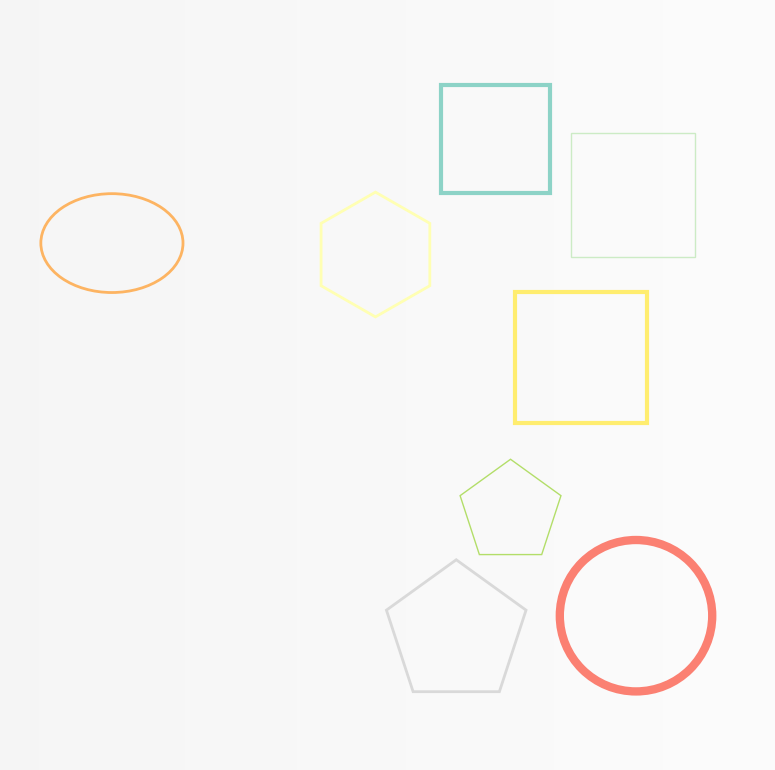[{"shape": "square", "thickness": 1.5, "radius": 0.35, "center": [0.639, 0.819]}, {"shape": "hexagon", "thickness": 1, "radius": 0.41, "center": [0.484, 0.669]}, {"shape": "circle", "thickness": 3, "radius": 0.49, "center": [0.821, 0.2]}, {"shape": "oval", "thickness": 1, "radius": 0.46, "center": [0.144, 0.684]}, {"shape": "pentagon", "thickness": 0.5, "radius": 0.34, "center": [0.659, 0.335]}, {"shape": "pentagon", "thickness": 1, "radius": 0.47, "center": [0.589, 0.178]}, {"shape": "square", "thickness": 0.5, "radius": 0.4, "center": [0.817, 0.746]}, {"shape": "square", "thickness": 1.5, "radius": 0.43, "center": [0.749, 0.536]}]